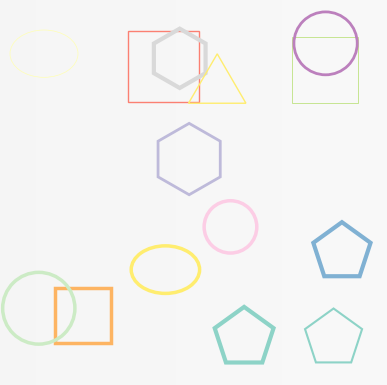[{"shape": "pentagon", "thickness": 3, "radius": 0.4, "center": [0.63, 0.123]}, {"shape": "pentagon", "thickness": 1.5, "radius": 0.39, "center": [0.861, 0.121]}, {"shape": "oval", "thickness": 0.5, "radius": 0.44, "center": [0.114, 0.861]}, {"shape": "hexagon", "thickness": 2, "radius": 0.46, "center": [0.488, 0.587]}, {"shape": "square", "thickness": 1, "radius": 0.46, "center": [0.421, 0.828]}, {"shape": "pentagon", "thickness": 3, "radius": 0.39, "center": [0.882, 0.345]}, {"shape": "square", "thickness": 2.5, "radius": 0.36, "center": [0.214, 0.181]}, {"shape": "square", "thickness": 0.5, "radius": 0.42, "center": [0.838, 0.818]}, {"shape": "circle", "thickness": 2.5, "radius": 0.34, "center": [0.595, 0.411]}, {"shape": "hexagon", "thickness": 3, "radius": 0.39, "center": [0.464, 0.849]}, {"shape": "circle", "thickness": 2, "radius": 0.41, "center": [0.84, 0.887]}, {"shape": "circle", "thickness": 2.5, "radius": 0.47, "center": [0.1, 0.199]}, {"shape": "oval", "thickness": 2.5, "radius": 0.44, "center": [0.427, 0.3]}, {"shape": "triangle", "thickness": 1, "radius": 0.43, "center": [0.561, 0.775]}]